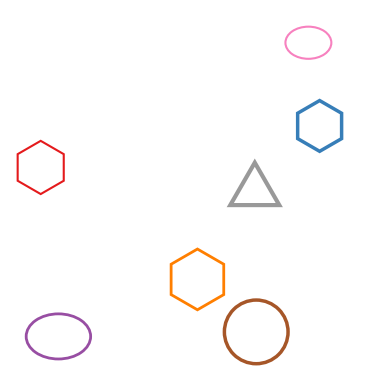[{"shape": "hexagon", "thickness": 1.5, "radius": 0.35, "center": [0.106, 0.565]}, {"shape": "hexagon", "thickness": 2.5, "radius": 0.33, "center": [0.83, 0.673]}, {"shape": "oval", "thickness": 2, "radius": 0.42, "center": [0.152, 0.126]}, {"shape": "hexagon", "thickness": 2, "radius": 0.39, "center": [0.513, 0.274]}, {"shape": "circle", "thickness": 2.5, "radius": 0.41, "center": [0.666, 0.138]}, {"shape": "oval", "thickness": 1.5, "radius": 0.3, "center": [0.801, 0.889]}, {"shape": "triangle", "thickness": 3, "radius": 0.37, "center": [0.662, 0.504]}]